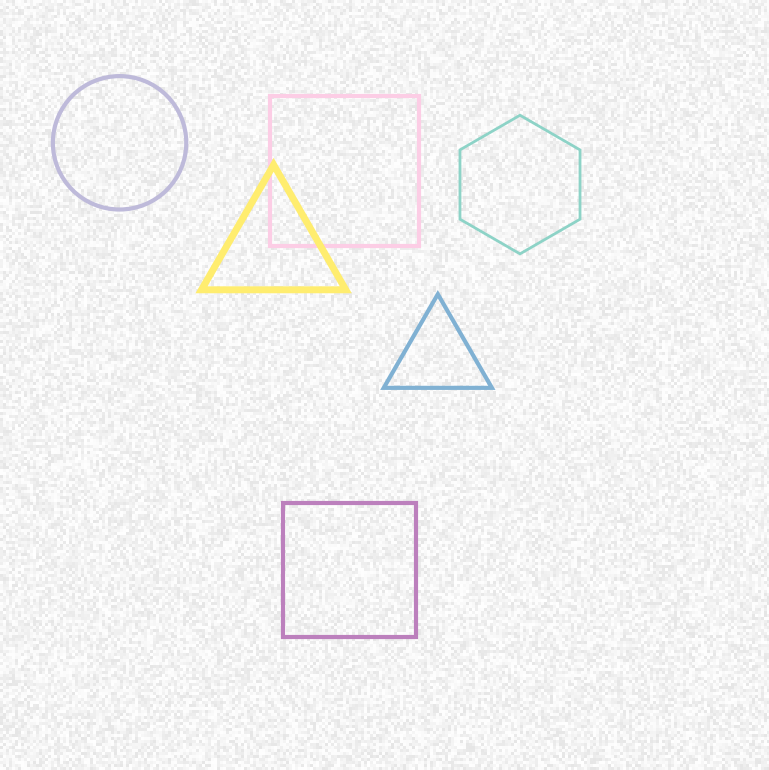[{"shape": "hexagon", "thickness": 1, "radius": 0.45, "center": [0.675, 0.76]}, {"shape": "circle", "thickness": 1.5, "radius": 0.43, "center": [0.155, 0.815]}, {"shape": "triangle", "thickness": 1.5, "radius": 0.41, "center": [0.569, 0.537]}, {"shape": "square", "thickness": 1.5, "radius": 0.49, "center": [0.447, 0.778]}, {"shape": "square", "thickness": 1.5, "radius": 0.43, "center": [0.454, 0.26]}, {"shape": "triangle", "thickness": 2.5, "radius": 0.54, "center": [0.355, 0.678]}]